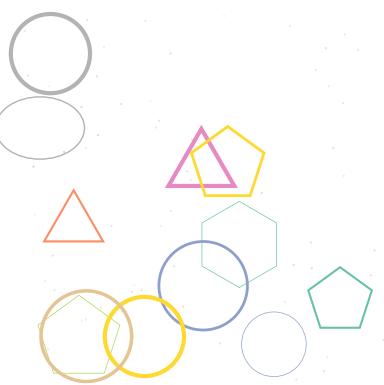[{"shape": "hexagon", "thickness": 0.5, "radius": 0.56, "center": [0.621, 0.365]}, {"shape": "pentagon", "thickness": 1.5, "radius": 0.43, "center": [0.883, 0.219]}, {"shape": "triangle", "thickness": 1.5, "radius": 0.44, "center": [0.191, 0.417]}, {"shape": "circle", "thickness": 2, "radius": 0.57, "center": [0.528, 0.258]}, {"shape": "circle", "thickness": 0.5, "radius": 0.42, "center": [0.711, 0.106]}, {"shape": "triangle", "thickness": 3, "radius": 0.49, "center": [0.523, 0.566]}, {"shape": "pentagon", "thickness": 0.5, "radius": 0.56, "center": [0.205, 0.121]}, {"shape": "pentagon", "thickness": 2, "radius": 0.5, "center": [0.591, 0.572]}, {"shape": "circle", "thickness": 3, "radius": 0.51, "center": [0.375, 0.126]}, {"shape": "circle", "thickness": 2.5, "radius": 0.59, "center": [0.224, 0.127]}, {"shape": "oval", "thickness": 1, "radius": 0.58, "center": [0.104, 0.668]}, {"shape": "circle", "thickness": 3, "radius": 0.51, "center": [0.131, 0.861]}]